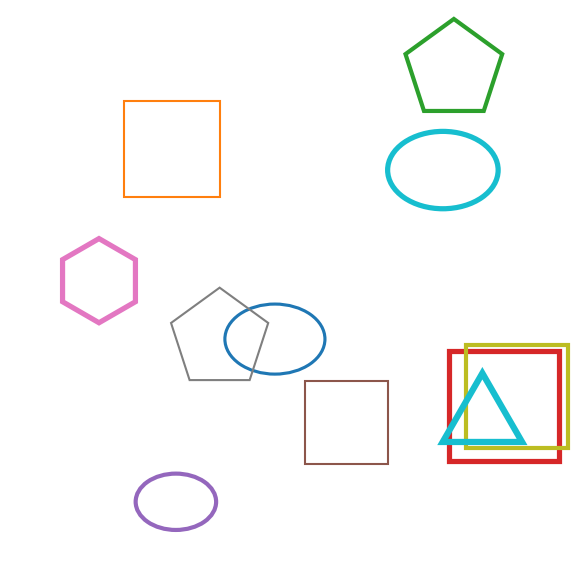[{"shape": "oval", "thickness": 1.5, "radius": 0.43, "center": [0.476, 0.412]}, {"shape": "square", "thickness": 1, "radius": 0.41, "center": [0.298, 0.741]}, {"shape": "pentagon", "thickness": 2, "radius": 0.44, "center": [0.786, 0.878]}, {"shape": "square", "thickness": 2.5, "radius": 0.47, "center": [0.873, 0.296]}, {"shape": "oval", "thickness": 2, "radius": 0.35, "center": [0.305, 0.13]}, {"shape": "square", "thickness": 1, "radius": 0.36, "center": [0.6, 0.267]}, {"shape": "hexagon", "thickness": 2.5, "radius": 0.36, "center": [0.171, 0.513]}, {"shape": "pentagon", "thickness": 1, "radius": 0.44, "center": [0.38, 0.413]}, {"shape": "square", "thickness": 2, "radius": 0.44, "center": [0.895, 0.313]}, {"shape": "oval", "thickness": 2.5, "radius": 0.48, "center": [0.767, 0.705]}, {"shape": "triangle", "thickness": 3, "radius": 0.4, "center": [0.835, 0.274]}]